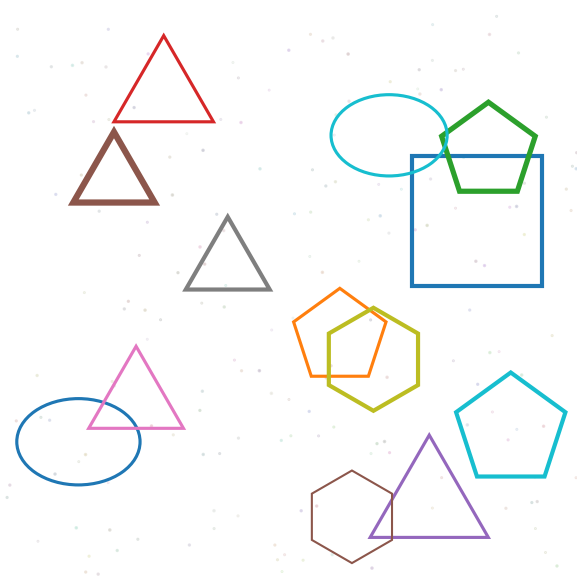[{"shape": "oval", "thickness": 1.5, "radius": 0.53, "center": [0.136, 0.234]}, {"shape": "square", "thickness": 2, "radius": 0.56, "center": [0.826, 0.616]}, {"shape": "pentagon", "thickness": 1.5, "radius": 0.42, "center": [0.588, 0.416]}, {"shape": "pentagon", "thickness": 2.5, "radius": 0.43, "center": [0.846, 0.737]}, {"shape": "triangle", "thickness": 1.5, "radius": 0.5, "center": [0.283, 0.838]}, {"shape": "triangle", "thickness": 1.5, "radius": 0.59, "center": [0.743, 0.128]}, {"shape": "triangle", "thickness": 3, "radius": 0.41, "center": [0.197, 0.689]}, {"shape": "hexagon", "thickness": 1, "radius": 0.4, "center": [0.609, 0.104]}, {"shape": "triangle", "thickness": 1.5, "radius": 0.47, "center": [0.236, 0.305]}, {"shape": "triangle", "thickness": 2, "radius": 0.42, "center": [0.394, 0.54]}, {"shape": "hexagon", "thickness": 2, "radius": 0.45, "center": [0.647, 0.377]}, {"shape": "pentagon", "thickness": 2, "radius": 0.5, "center": [0.884, 0.255]}, {"shape": "oval", "thickness": 1.5, "radius": 0.5, "center": [0.674, 0.765]}]